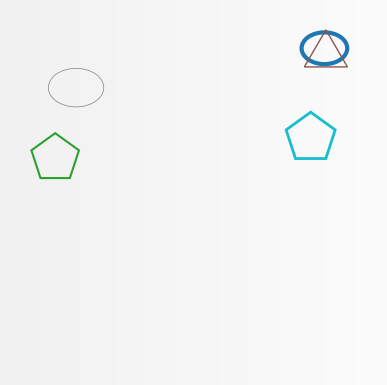[{"shape": "oval", "thickness": 3, "radius": 0.29, "center": [0.837, 0.875]}, {"shape": "pentagon", "thickness": 1.5, "radius": 0.32, "center": [0.142, 0.59]}, {"shape": "triangle", "thickness": 1, "radius": 0.32, "center": [0.841, 0.858]}, {"shape": "oval", "thickness": 0.5, "radius": 0.36, "center": [0.196, 0.772]}, {"shape": "pentagon", "thickness": 2, "radius": 0.33, "center": [0.802, 0.642]}]